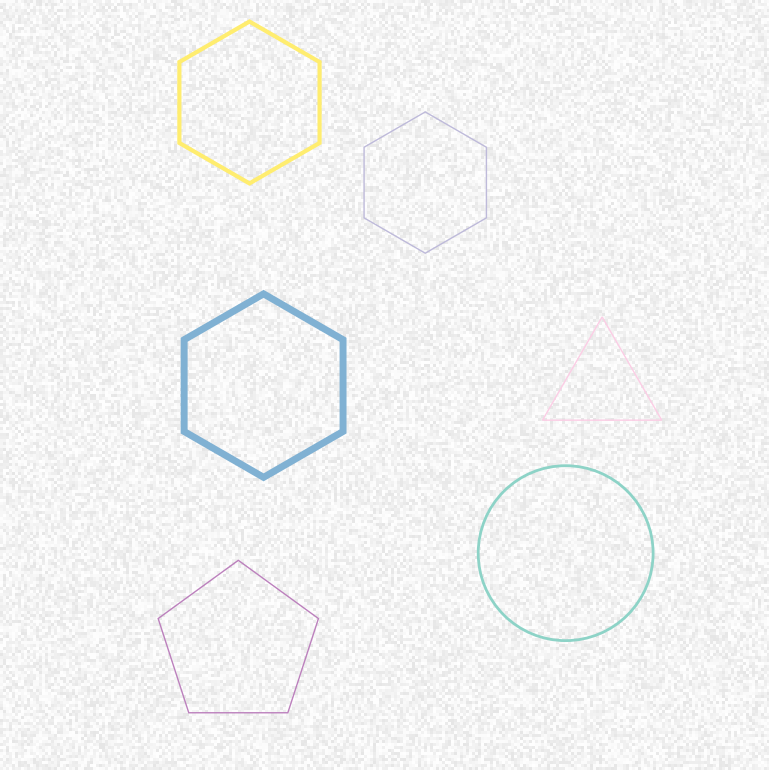[{"shape": "circle", "thickness": 1, "radius": 0.57, "center": [0.735, 0.282]}, {"shape": "hexagon", "thickness": 0.5, "radius": 0.46, "center": [0.552, 0.763]}, {"shape": "hexagon", "thickness": 2.5, "radius": 0.6, "center": [0.342, 0.499]}, {"shape": "triangle", "thickness": 0.5, "radius": 0.45, "center": [0.782, 0.499]}, {"shape": "pentagon", "thickness": 0.5, "radius": 0.55, "center": [0.309, 0.163]}, {"shape": "hexagon", "thickness": 1.5, "radius": 0.53, "center": [0.324, 0.867]}]